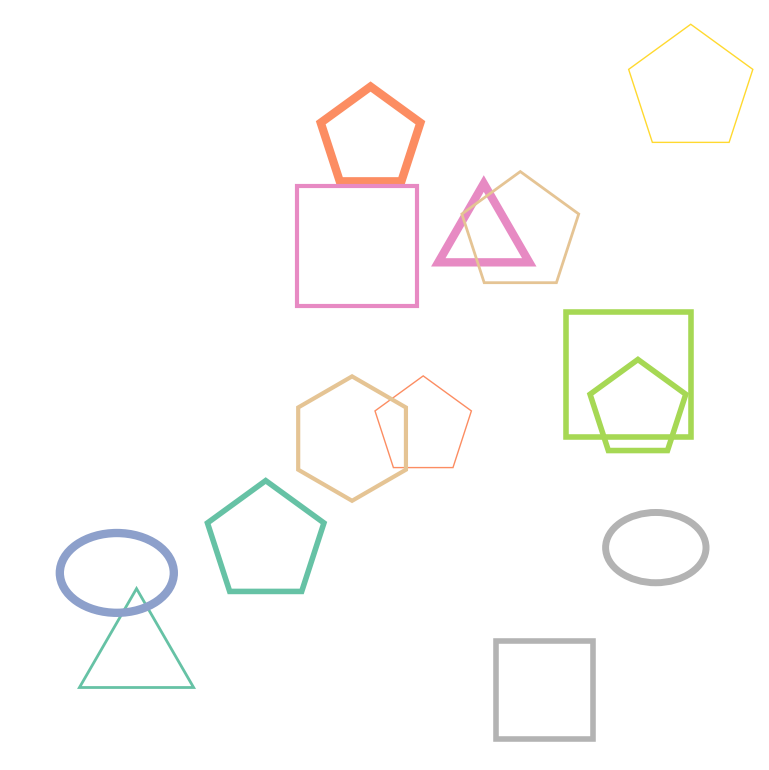[{"shape": "triangle", "thickness": 1, "radius": 0.43, "center": [0.177, 0.15]}, {"shape": "pentagon", "thickness": 2, "radius": 0.4, "center": [0.345, 0.296]}, {"shape": "pentagon", "thickness": 0.5, "radius": 0.33, "center": [0.55, 0.446]}, {"shape": "pentagon", "thickness": 3, "radius": 0.34, "center": [0.481, 0.82]}, {"shape": "oval", "thickness": 3, "radius": 0.37, "center": [0.152, 0.256]}, {"shape": "triangle", "thickness": 3, "radius": 0.34, "center": [0.628, 0.693]}, {"shape": "square", "thickness": 1.5, "radius": 0.39, "center": [0.463, 0.681]}, {"shape": "pentagon", "thickness": 2, "radius": 0.33, "center": [0.828, 0.468]}, {"shape": "square", "thickness": 2, "radius": 0.41, "center": [0.816, 0.514]}, {"shape": "pentagon", "thickness": 0.5, "radius": 0.42, "center": [0.897, 0.884]}, {"shape": "pentagon", "thickness": 1, "radius": 0.4, "center": [0.676, 0.697]}, {"shape": "hexagon", "thickness": 1.5, "radius": 0.4, "center": [0.457, 0.43]}, {"shape": "square", "thickness": 2, "radius": 0.32, "center": [0.708, 0.104]}, {"shape": "oval", "thickness": 2.5, "radius": 0.33, "center": [0.852, 0.289]}]